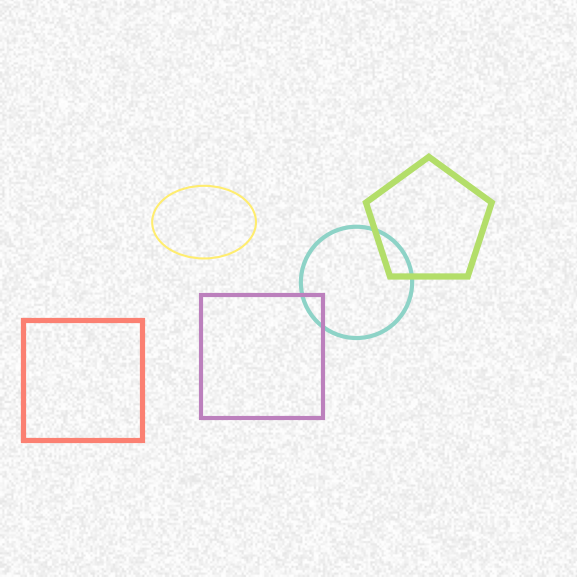[{"shape": "circle", "thickness": 2, "radius": 0.48, "center": [0.617, 0.51]}, {"shape": "square", "thickness": 2.5, "radius": 0.52, "center": [0.143, 0.341]}, {"shape": "pentagon", "thickness": 3, "radius": 0.57, "center": [0.743, 0.613]}, {"shape": "square", "thickness": 2, "radius": 0.53, "center": [0.453, 0.382]}, {"shape": "oval", "thickness": 1, "radius": 0.45, "center": [0.353, 0.614]}]